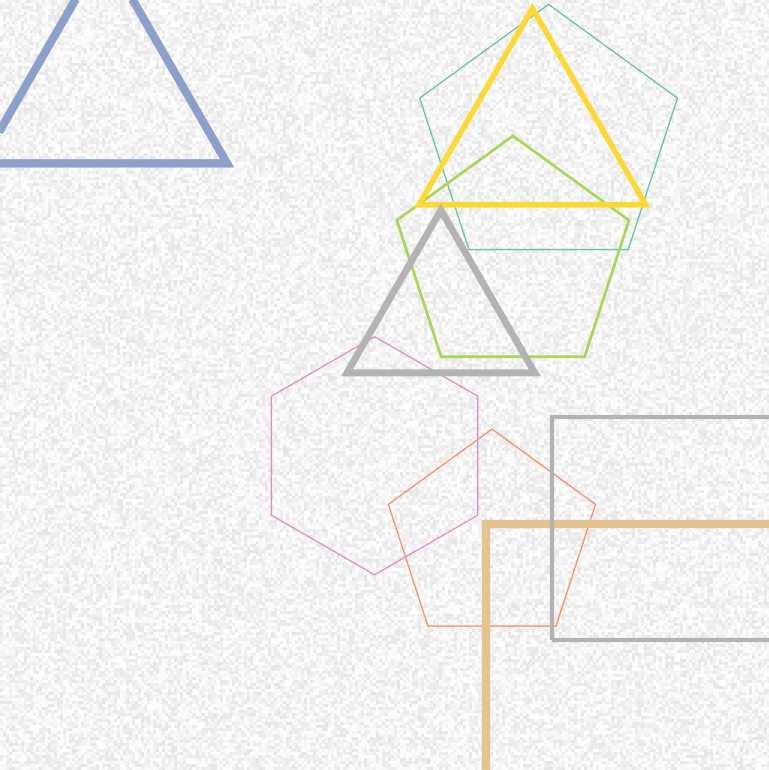[{"shape": "pentagon", "thickness": 0.5, "radius": 0.88, "center": [0.712, 0.818]}, {"shape": "pentagon", "thickness": 0.5, "radius": 0.71, "center": [0.639, 0.301]}, {"shape": "triangle", "thickness": 3, "radius": 0.92, "center": [0.135, 0.88]}, {"shape": "hexagon", "thickness": 0.5, "radius": 0.77, "center": [0.486, 0.408]}, {"shape": "pentagon", "thickness": 1, "radius": 0.79, "center": [0.666, 0.665]}, {"shape": "triangle", "thickness": 2, "radius": 0.85, "center": [0.691, 0.819]}, {"shape": "square", "thickness": 3, "radius": 0.97, "center": [0.825, 0.126]}, {"shape": "triangle", "thickness": 2.5, "radius": 0.7, "center": [0.573, 0.586]}, {"shape": "square", "thickness": 1.5, "radius": 0.73, "center": [0.862, 0.314]}]